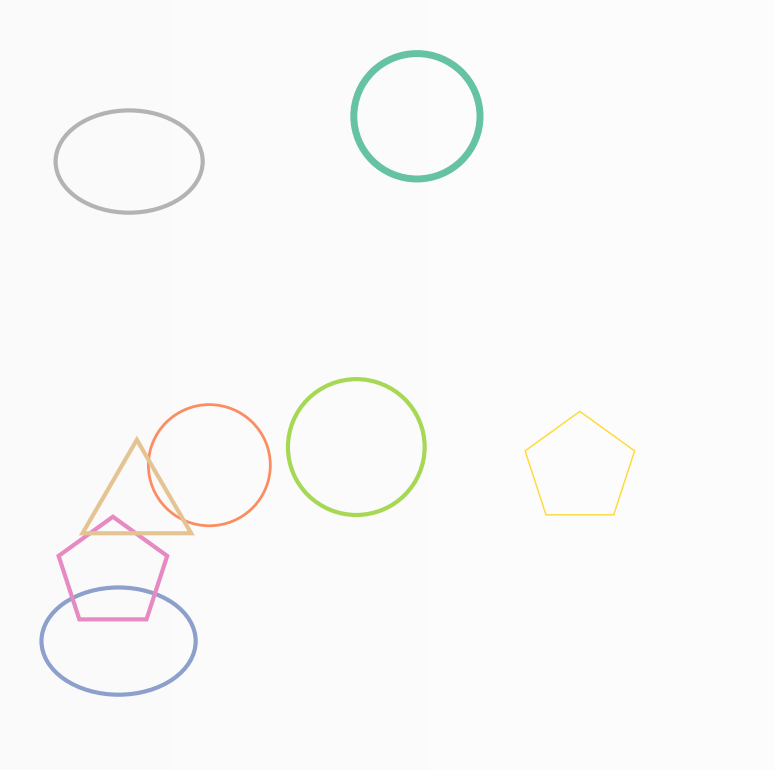[{"shape": "circle", "thickness": 2.5, "radius": 0.41, "center": [0.538, 0.849]}, {"shape": "circle", "thickness": 1, "radius": 0.39, "center": [0.27, 0.396]}, {"shape": "oval", "thickness": 1.5, "radius": 0.5, "center": [0.153, 0.167]}, {"shape": "pentagon", "thickness": 1.5, "radius": 0.37, "center": [0.146, 0.255]}, {"shape": "circle", "thickness": 1.5, "radius": 0.44, "center": [0.46, 0.419]}, {"shape": "pentagon", "thickness": 0.5, "radius": 0.37, "center": [0.748, 0.391]}, {"shape": "triangle", "thickness": 1.5, "radius": 0.4, "center": [0.177, 0.348]}, {"shape": "oval", "thickness": 1.5, "radius": 0.47, "center": [0.167, 0.79]}]